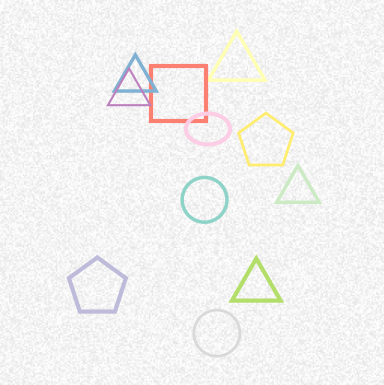[{"shape": "circle", "thickness": 2.5, "radius": 0.29, "center": [0.531, 0.481]}, {"shape": "triangle", "thickness": 2.5, "radius": 0.42, "center": [0.615, 0.834]}, {"shape": "pentagon", "thickness": 3, "radius": 0.39, "center": [0.253, 0.254]}, {"shape": "square", "thickness": 3, "radius": 0.36, "center": [0.464, 0.757]}, {"shape": "triangle", "thickness": 2.5, "radius": 0.31, "center": [0.352, 0.795]}, {"shape": "triangle", "thickness": 3, "radius": 0.36, "center": [0.666, 0.256]}, {"shape": "oval", "thickness": 3, "radius": 0.29, "center": [0.54, 0.665]}, {"shape": "circle", "thickness": 2, "radius": 0.3, "center": [0.563, 0.135]}, {"shape": "triangle", "thickness": 1.5, "radius": 0.32, "center": [0.335, 0.759]}, {"shape": "triangle", "thickness": 2.5, "radius": 0.32, "center": [0.774, 0.506]}, {"shape": "pentagon", "thickness": 2, "radius": 0.37, "center": [0.691, 0.632]}]